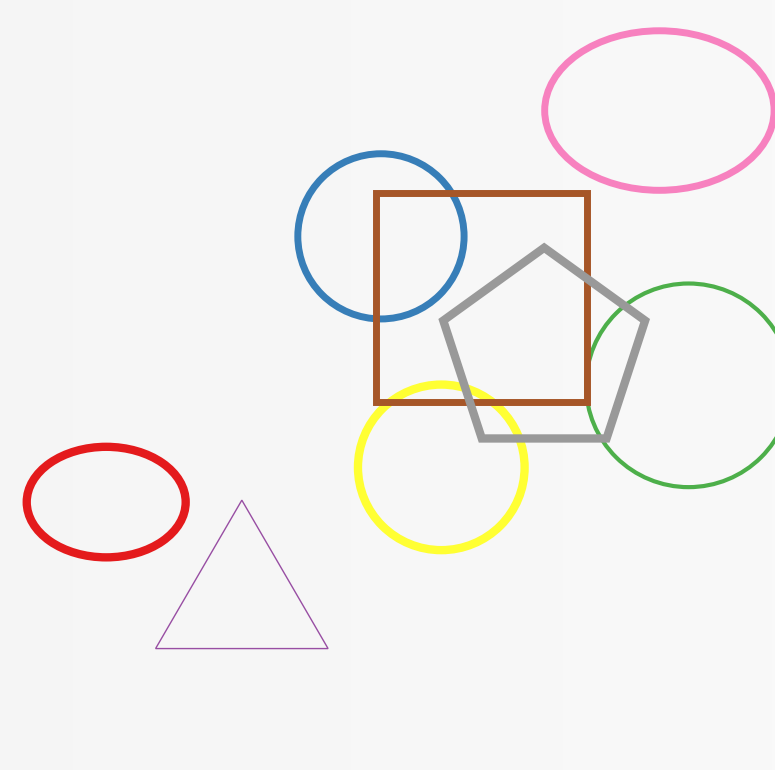[{"shape": "oval", "thickness": 3, "radius": 0.51, "center": [0.137, 0.348]}, {"shape": "circle", "thickness": 2.5, "radius": 0.54, "center": [0.492, 0.693]}, {"shape": "circle", "thickness": 1.5, "radius": 0.66, "center": [0.888, 0.5]}, {"shape": "triangle", "thickness": 0.5, "radius": 0.64, "center": [0.312, 0.222]}, {"shape": "circle", "thickness": 3, "radius": 0.54, "center": [0.569, 0.393]}, {"shape": "square", "thickness": 2.5, "radius": 0.68, "center": [0.621, 0.614]}, {"shape": "oval", "thickness": 2.5, "radius": 0.74, "center": [0.851, 0.856]}, {"shape": "pentagon", "thickness": 3, "radius": 0.68, "center": [0.702, 0.541]}]